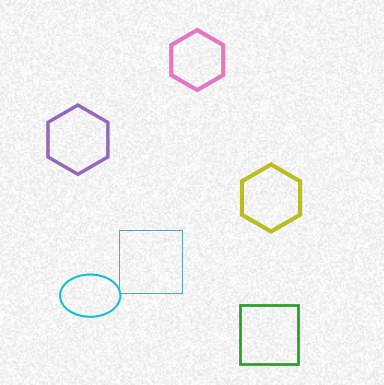[{"shape": "square", "thickness": 0.5, "radius": 0.41, "center": [0.391, 0.32]}, {"shape": "square", "thickness": 2, "radius": 0.38, "center": [0.699, 0.131]}, {"shape": "hexagon", "thickness": 2.5, "radius": 0.45, "center": [0.202, 0.637]}, {"shape": "hexagon", "thickness": 3, "radius": 0.39, "center": [0.512, 0.844]}, {"shape": "hexagon", "thickness": 3, "radius": 0.44, "center": [0.704, 0.486]}, {"shape": "oval", "thickness": 1.5, "radius": 0.39, "center": [0.234, 0.232]}]